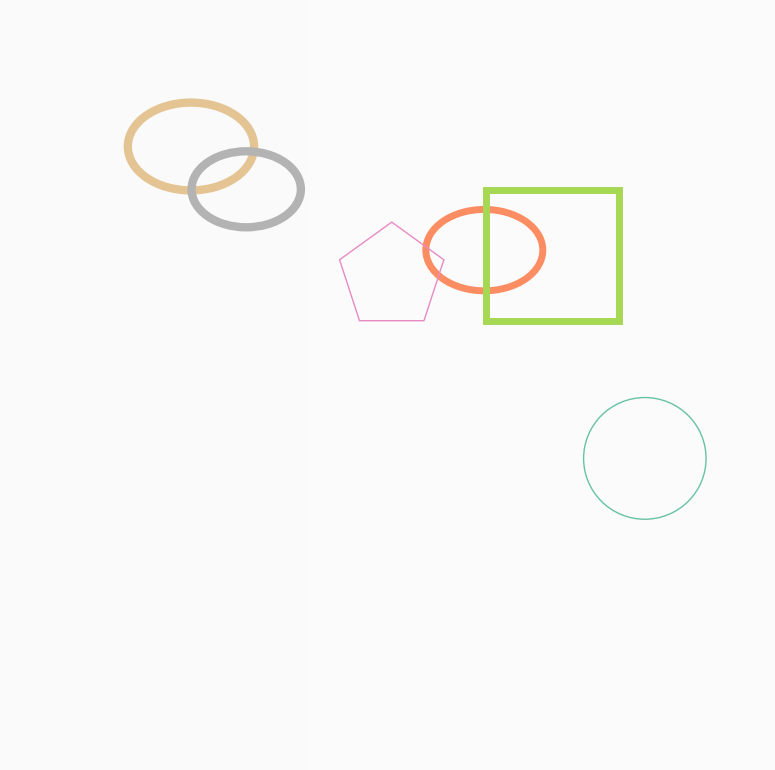[{"shape": "circle", "thickness": 0.5, "radius": 0.4, "center": [0.832, 0.405]}, {"shape": "oval", "thickness": 2.5, "radius": 0.38, "center": [0.625, 0.675]}, {"shape": "pentagon", "thickness": 0.5, "radius": 0.35, "center": [0.505, 0.641]}, {"shape": "square", "thickness": 2.5, "radius": 0.43, "center": [0.713, 0.668]}, {"shape": "oval", "thickness": 3, "radius": 0.41, "center": [0.246, 0.81]}, {"shape": "oval", "thickness": 3, "radius": 0.35, "center": [0.318, 0.754]}]